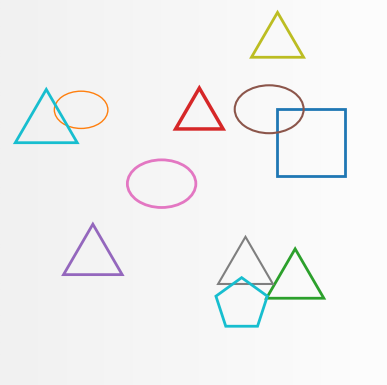[{"shape": "square", "thickness": 2, "radius": 0.43, "center": [0.803, 0.631]}, {"shape": "oval", "thickness": 1, "radius": 0.35, "center": [0.209, 0.715]}, {"shape": "triangle", "thickness": 2, "radius": 0.43, "center": [0.762, 0.268]}, {"shape": "triangle", "thickness": 2.5, "radius": 0.35, "center": [0.514, 0.7]}, {"shape": "triangle", "thickness": 2, "radius": 0.44, "center": [0.24, 0.33]}, {"shape": "oval", "thickness": 1.5, "radius": 0.44, "center": [0.695, 0.716]}, {"shape": "oval", "thickness": 2, "radius": 0.44, "center": [0.417, 0.523]}, {"shape": "triangle", "thickness": 1.5, "radius": 0.41, "center": [0.634, 0.303]}, {"shape": "triangle", "thickness": 2, "radius": 0.39, "center": [0.716, 0.89]}, {"shape": "pentagon", "thickness": 2, "radius": 0.35, "center": [0.624, 0.209]}, {"shape": "triangle", "thickness": 2, "radius": 0.46, "center": [0.119, 0.675]}]